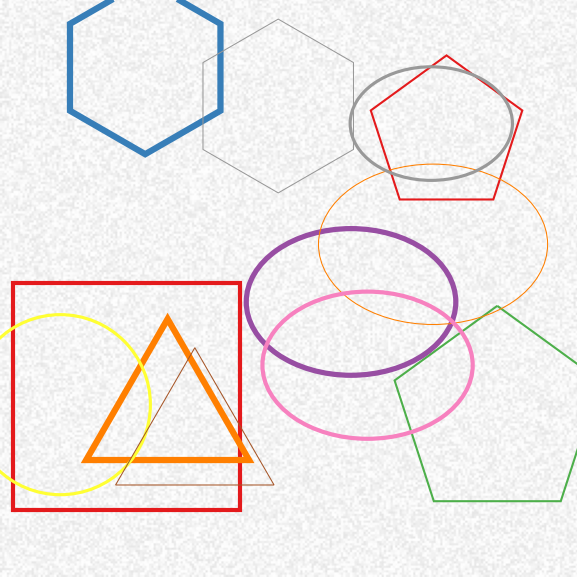[{"shape": "square", "thickness": 2, "radius": 0.98, "center": [0.219, 0.313]}, {"shape": "pentagon", "thickness": 1, "radius": 0.69, "center": [0.773, 0.765]}, {"shape": "hexagon", "thickness": 3, "radius": 0.75, "center": [0.251, 0.883]}, {"shape": "pentagon", "thickness": 1, "radius": 0.93, "center": [0.861, 0.283]}, {"shape": "oval", "thickness": 2.5, "radius": 0.91, "center": [0.608, 0.476]}, {"shape": "oval", "thickness": 0.5, "radius": 0.99, "center": [0.75, 0.576]}, {"shape": "triangle", "thickness": 3, "radius": 0.81, "center": [0.29, 0.284]}, {"shape": "circle", "thickness": 1.5, "radius": 0.78, "center": [0.105, 0.298]}, {"shape": "triangle", "thickness": 0.5, "radius": 0.79, "center": [0.337, 0.239]}, {"shape": "oval", "thickness": 2, "radius": 0.91, "center": [0.636, 0.367]}, {"shape": "oval", "thickness": 1.5, "radius": 0.7, "center": [0.747, 0.785]}, {"shape": "hexagon", "thickness": 0.5, "radius": 0.75, "center": [0.482, 0.816]}]